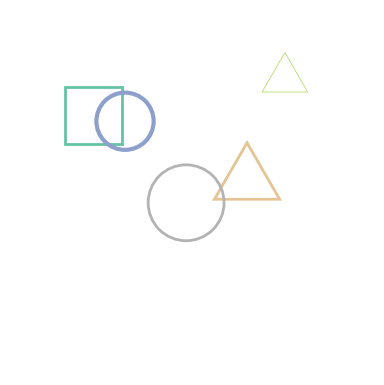[{"shape": "square", "thickness": 2, "radius": 0.37, "center": [0.242, 0.7]}, {"shape": "circle", "thickness": 3, "radius": 0.37, "center": [0.325, 0.685]}, {"shape": "triangle", "thickness": 0.5, "radius": 0.34, "center": [0.74, 0.795]}, {"shape": "triangle", "thickness": 2, "radius": 0.49, "center": [0.642, 0.531]}, {"shape": "circle", "thickness": 2, "radius": 0.49, "center": [0.483, 0.473]}]